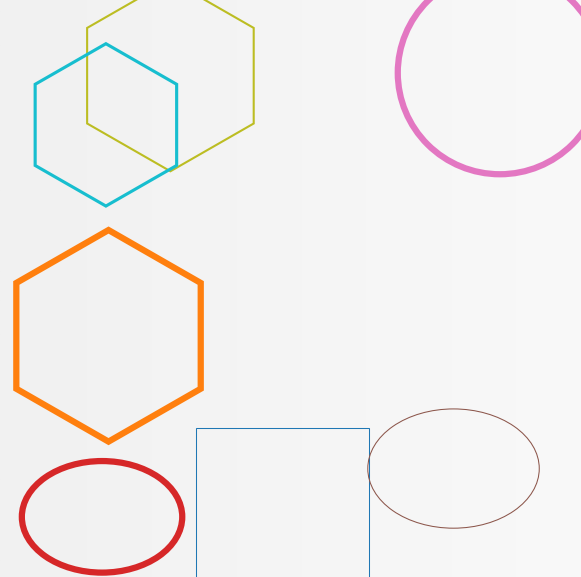[{"shape": "square", "thickness": 0.5, "radius": 0.75, "center": [0.486, 0.109]}, {"shape": "hexagon", "thickness": 3, "radius": 0.92, "center": [0.187, 0.418]}, {"shape": "oval", "thickness": 3, "radius": 0.69, "center": [0.176, 0.104]}, {"shape": "oval", "thickness": 0.5, "radius": 0.74, "center": [0.78, 0.188]}, {"shape": "circle", "thickness": 3, "radius": 0.88, "center": [0.86, 0.873]}, {"shape": "hexagon", "thickness": 1, "radius": 0.83, "center": [0.293, 0.868]}, {"shape": "hexagon", "thickness": 1.5, "radius": 0.7, "center": [0.182, 0.783]}]